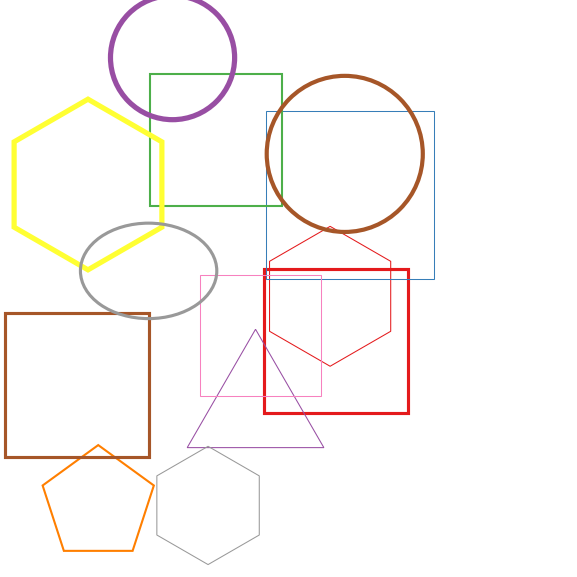[{"shape": "hexagon", "thickness": 0.5, "radius": 0.61, "center": [0.572, 0.486]}, {"shape": "square", "thickness": 1.5, "radius": 0.62, "center": [0.582, 0.409]}, {"shape": "square", "thickness": 0.5, "radius": 0.73, "center": [0.607, 0.662]}, {"shape": "square", "thickness": 1, "radius": 0.57, "center": [0.374, 0.757]}, {"shape": "triangle", "thickness": 0.5, "radius": 0.68, "center": [0.442, 0.292]}, {"shape": "circle", "thickness": 2.5, "radius": 0.54, "center": [0.299, 0.899]}, {"shape": "pentagon", "thickness": 1, "radius": 0.51, "center": [0.17, 0.127]}, {"shape": "hexagon", "thickness": 2.5, "radius": 0.74, "center": [0.152, 0.68]}, {"shape": "square", "thickness": 1.5, "radius": 0.62, "center": [0.133, 0.332]}, {"shape": "circle", "thickness": 2, "radius": 0.68, "center": [0.597, 0.733]}, {"shape": "square", "thickness": 0.5, "radius": 0.52, "center": [0.452, 0.418]}, {"shape": "oval", "thickness": 1.5, "radius": 0.59, "center": [0.257, 0.53]}, {"shape": "hexagon", "thickness": 0.5, "radius": 0.51, "center": [0.36, 0.124]}]